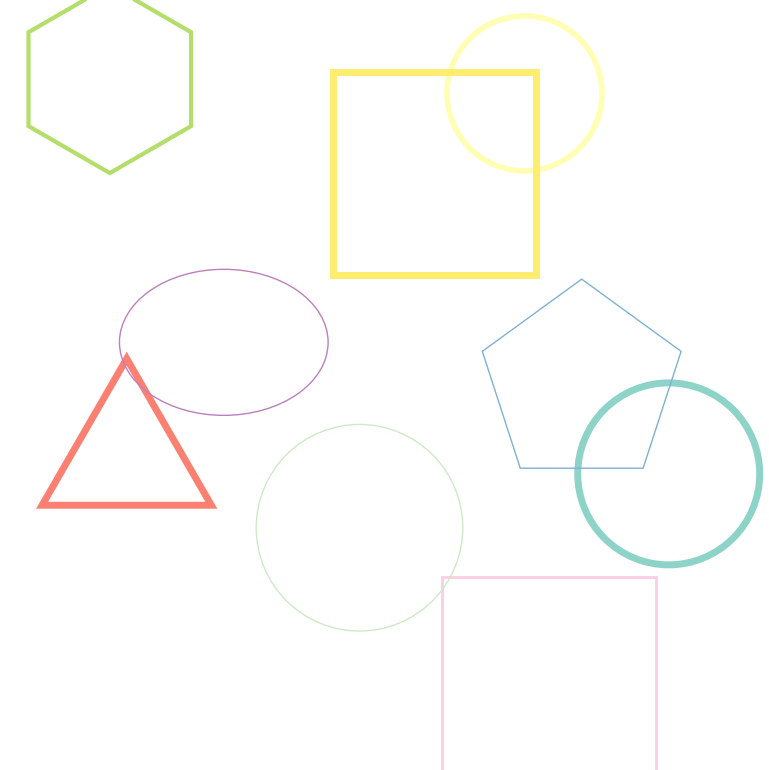[{"shape": "circle", "thickness": 2.5, "radius": 0.59, "center": [0.868, 0.385]}, {"shape": "circle", "thickness": 2, "radius": 0.5, "center": [0.681, 0.879]}, {"shape": "triangle", "thickness": 2.5, "radius": 0.63, "center": [0.165, 0.407]}, {"shape": "pentagon", "thickness": 0.5, "radius": 0.68, "center": [0.755, 0.502]}, {"shape": "hexagon", "thickness": 1.5, "radius": 0.61, "center": [0.143, 0.897]}, {"shape": "square", "thickness": 1, "radius": 0.69, "center": [0.713, 0.112]}, {"shape": "oval", "thickness": 0.5, "radius": 0.68, "center": [0.291, 0.555]}, {"shape": "circle", "thickness": 0.5, "radius": 0.67, "center": [0.467, 0.315]}, {"shape": "square", "thickness": 2.5, "radius": 0.66, "center": [0.565, 0.774]}]